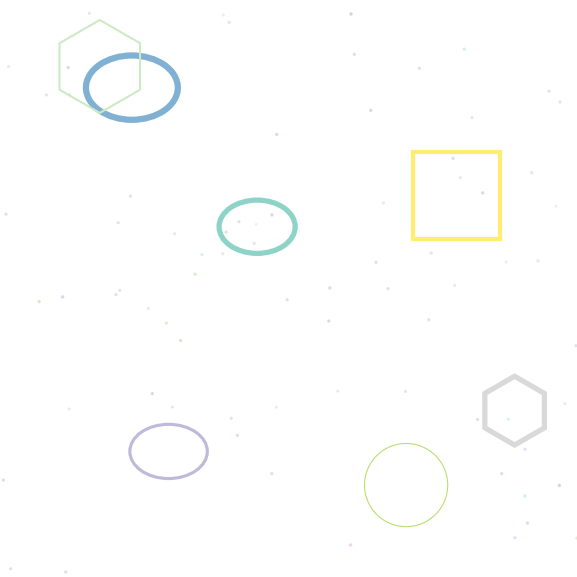[{"shape": "oval", "thickness": 2.5, "radius": 0.33, "center": [0.445, 0.607]}, {"shape": "oval", "thickness": 1.5, "radius": 0.34, "center": [0.292, 0.217]}, {"shape": "oval", "thickness": 3, "radius": 0.4, "center": [0.228, 0.847]}, {"shape": "circle", "thickness": 0.5, "radius": 0.36, "center": [0.703, 0.159]}, {"shape": "hexagon", "thickness": 2.5, "radius": 0.3, "center": [0.891, 0.288]}, {"shape": "hexagon", "thickness": 1, "radius": 0.4, "center": [0.173, 0.884]}, {"shape": "square", "thickness": 2, "radius": 0.38, "center": [0.79, 0.661]}]